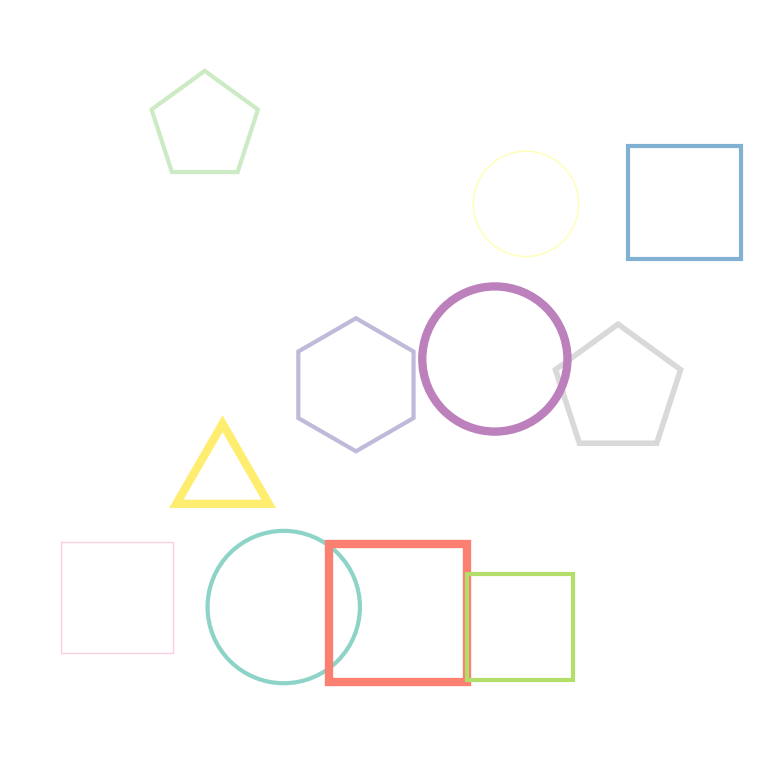[{"shape": "circle", "thickness": 1.5, "radius": 0.49, "center": [0.368, 0.212]}, {"shape": "circle", "thickness": 0.5, "radius": 0.34, "center": [0.683, 0.735]}, {"shape": "hexagon", "thickness": 1.5, "radius": 0.43, "center": [0.462, 0.5]}, {"shape": "square", "thickness": 3, "radius": 0.45, "center": [0.517, 0.204]}, {"shape": "square", "thickness": 1.5, "radius": 0.37, "center": [0.889, 0.737]}, {"shape": "square", "thickness": 1.5, "radius": 0.34, "center": [0.675, 0.186]}, {"shape": "square", "thickness": 0.5, "radius": 0.36, "center": [0.152, 0.224]}, {"shape": "pentagon", "thickness": 2, "radius": 0.43, "center": [0.803, 0.494]}, {"shape": "circle", "thickness": 3, "radius": 0.47, "center": [0.643, 0.534]}, {"shape": "pentagon", "thickness": 1.5, "radius": 0.36, "center": [0.266, 0.835]}, {"shape": "triangle", "thickness": 3, "radius": 0.35, "center": [0.289, 0.38]}]